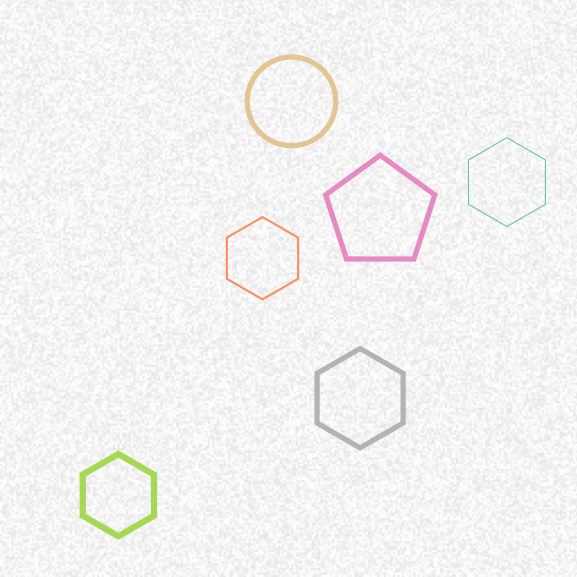[{"shape": "hexagon", "thickness": 0.5, "radius": 0.38, "center": [0.878, 0.684]}, {"shape": "hexagon", "thickness": 1, "radius": 0.36, "center": [0.455, 0.552]}, {"shape": "pentagon", "thickness": 2.5, "radius": 0.5, "center": [0.658, 0.631]}, {"shape": "hexagon", "thickness": 3, "radius": 0.36, "center": [0.205, 0.142]}, {"shape": "circle", "thickness": 2.5, "radius": 0.38, "center": [0.505, 0.824]}, {"shape": "hexagon", "thickness": 2.5, "radius": 0.43, "center": [0.624, 0.31]}]